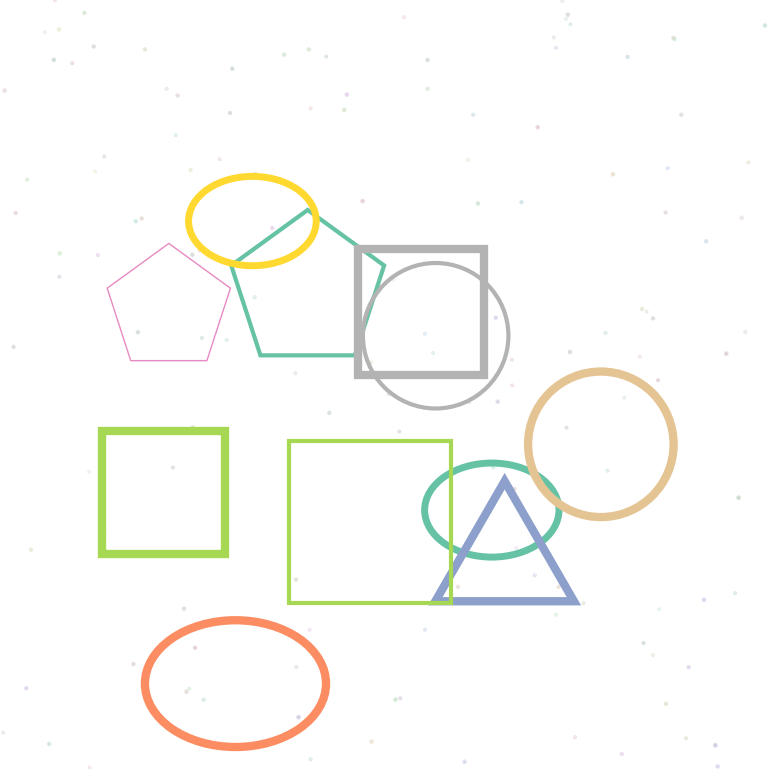[{"shape": "oval", "thickness": 2.5, "radius": 0.44, "center": [0.639, 0.338]}, {"shape": "pentagon", "thickness": 1.5, "radius": 0.52, "center": [0.4, 0.623]}, {"shape": "oval", "thickness": 3, "radius": 0.59, "center": [0.306, 0.112]}, {"shape": "triangle", "thickness": 3, "radius": 0.52, "center": [0.655, 0.271]}, {"shape": "pentagon", "thickness": 0.5, "radius": 0.42, "center": [0.219, 0.6]}, {"shape": "square", "thickness": 1.5, "radius": 0.52, "center": [0.48, 0.322]}, {"shape": "square", "thickness": 3, "radius": 0.4, "center": [0.213, 0.361]}, {"shape": "oval", "thickness": 2.5, "radius": 0.41, "center": [0.328, 0.713]}, {"shape": "circle", "thickness": 3, "radius": 0.47, "center": [0.78, 0.423]}, {"shape": "circle", "thickness": 1.5, "radius": 0.47, "center": [0.566, 0.564]}, {"shape": "square", "thickness": 3, "radius": 0.41, "center": [0.547, 0.595]}]